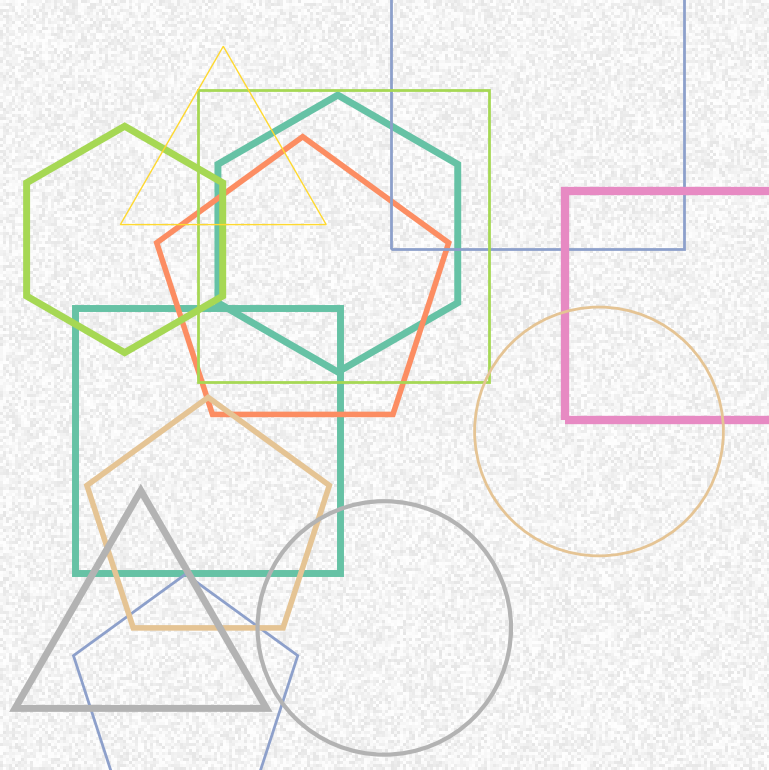[{"shape": "square", "thickness": 2.5, "radius": 0.86, "center": [0.27, 0.428]}, {"shape": "hexagon", "thickness": 2.5, "radius": 0.9, "center": [0.439, 0.697]}, {"shape": "pentagon", "thickness": 2, "radius": 1.0, "center": [0.393, 0.623]}, {"shape": "pentagon", "thickness": 1, "radius": 0.77, "center": [0.241, 0.101]}, {"shape": "square", "thickness": 1, "radius": 0.95, "center": [0.698, 0.866]}, {"shape": "square", "thickness": 3, "radius": 0.74, "center": [0.882, 0.603]}, {"shape": "square", "thickness": 1, "radius": 0.95, "center": [0.446, 0.693]}, {"shape": "hexagon", "thickness": 2.5, "radius": 0.74, "center": [0.162, 0.689]}, {"shape": "triangle", "thickness": 0.5, "radius": 0.77, "center": [0.29, 0.785]}, {"shape": "pentagon", "thickness": 2, "radius": 0.83, "center": [0.27, 0.318]}, {"shape": "circle", "thickness": 1, "radius": 0.81, "center": [0.778, 0.44]}, {"shape": "triangle", "thickness": 2.5, "radius": 0.94, "center": [0.183, 0.174]}, {"shape": "circle", "thickness": 1.5, "radius": 0.82, "center": [0.499, 0.185]}]